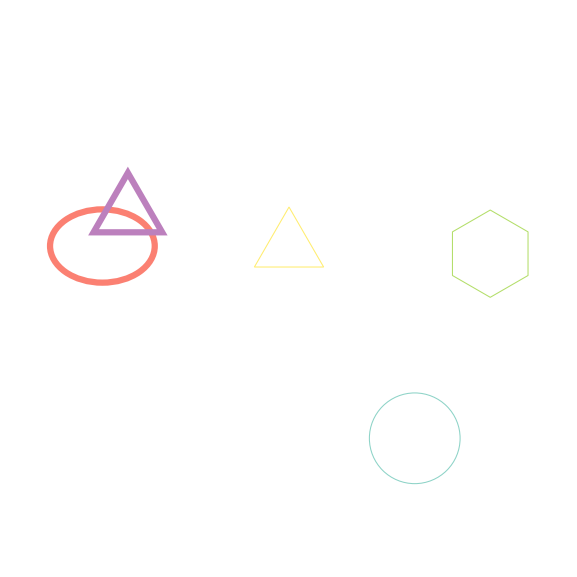[{"shape": "circle", "thickness": 0.5, "radius": 0.39, "center": [0.718, 0.24]}, {"shape": "oval", "thickness": 3, "radius": 0.45, "center": [0.177, 0.573]}, {"shape": "hexagon", "thickness": 0.5, "radius": 0.38, "center": [0.849, 0.56]}, {"shape": "triangle", "thickness": 3, "radius": 0.34, "center": [0.221, 0.631]}, {"shape": "triangle", "thickness": 0.5, "radius": 0.35, "center": [0.5, 0.571]}]